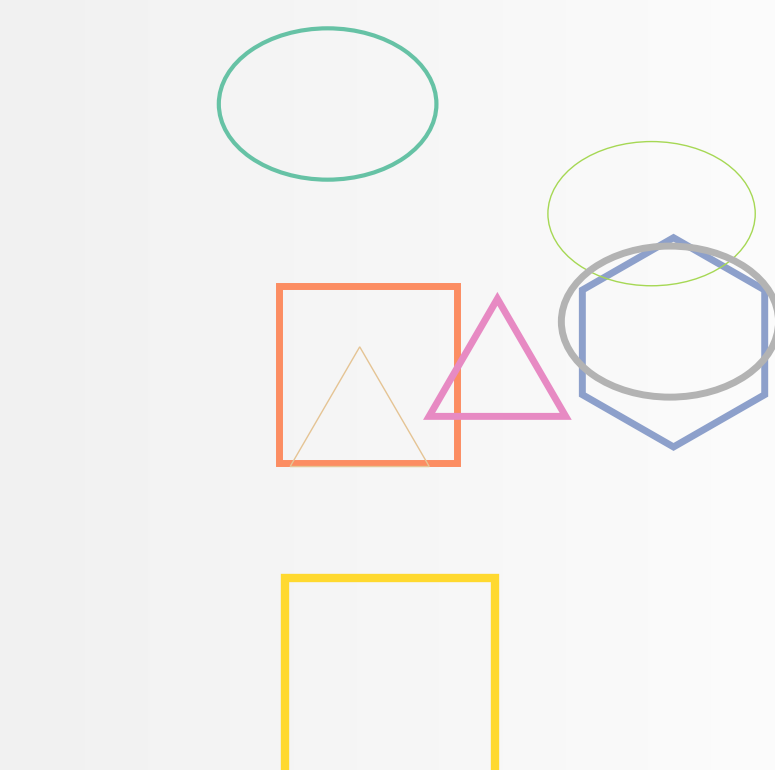[{"shape": "oval", "thickness": 1.5, "radius": 0.7, "center": [0.423, 0.865]}, {"shape": "square", "thickness": 2.5, "radius": 0.57, "center": [0.475, 0.513]}, {"shape": "hexagon", "thickness": 2.5, "radius": 0.68, "center": [0.869, 0.555]}, {"shape": "triangle", "thickness": 2.5, "radius": 0.51, "center": [0.642, 0.51]}, {"shape": "oval", "thickness": 0.5, "radius": 0.67, "center": [0.841, 0.723]}, {"shape": "square", "thickness": 3, "radius": 0.68, "center": [0.503, 0.114]}, {"shape": "triangle", "thickness": 0.5, "radius": 0.52, "center": [0.464, 0.446]}, {"shape": "oval", "thickness": 2.5, "radius": 0.7, "center": [0.864, 0.582]}]